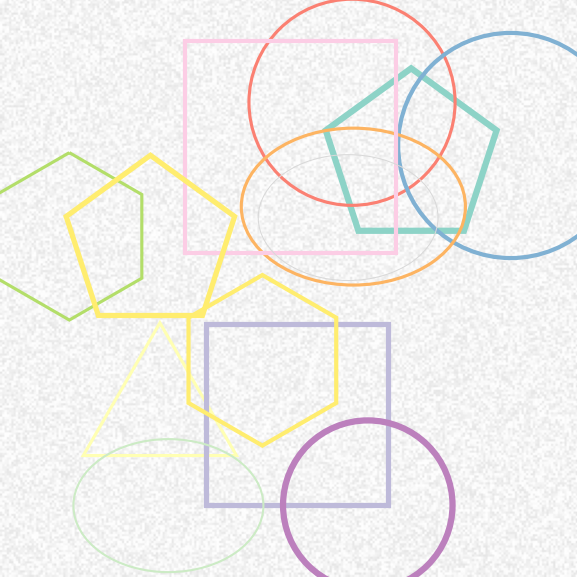[{"shape": "pentagon", "thickness": 3, "radius": 0.78, "center": [0.712, 0.725]}, {"shape": "triangle", "thickness": 1.5, "radius": 0.77, "center": [0.277, 0.287]}, {"shape": "square", "thickness": 2.5, "radius": 0.78, "center": [0.514, 0.281]}, {"shape": "circle", "thickness": 1.5, "radius": 0.89, "center": [0.61, 0.822]}, {"shape": "circle", "thickness": 2, "radius": 0.97, "center": [0.884, 0.747]}, {"shape": "oval", "thickness": 1.5, "radius": 0.97, "center": [0.612, 0.641]}, {"shape": "hexagon", "thickness": 1.5, "radius": 0.72, "center": [0.12, 0.59]}, {"shape": "square", "thickness": 2, "radius": 0.91, "center": [0.504, 0.745]}, {"shape": "oval", "thickness": 0.5, "radius": 0.78, "center": [0.603, 0.622]}, {"shape": "circle", "thickness": 3, "radius": 0.73, "center": [0.637, 0.124]}, {"shape": "oval", "thickness": 1, "radius": 0.82, "center": [0.292, 0.124]}, {"shape": "hexagon", "thickness": 2, "radius": 0.74, "center": [0.454, 0.375]}, {"shape": "pentagon", "thickness": 2.5, "radius": 0.77, "center": [0.26, 0.577]}]